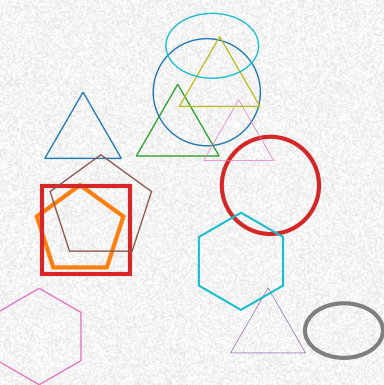[{"shape": "circle", "thickness": 1, "radius": 0.7, "center": [0.537, 0.76]}, {"shape": "triangle", "thickness": 1, "radius": 0.57, "center": [0.216, 0.646]}, {"shape": "pentagon", "thickness": 3, "radius": 0.59, "center": [0.208, 0.401]}, {"shape": "triangle", "thickness": 1, "radius": 0.62, "center": [0.462, 0.657]}, {"shape": "circle", "thickness": 3, "radius": 0.63, "center": [0.702, 0.519]}, {"shape": "square", "thickness": 3, "radius": 0.57, "center": [0.224, 0.403]}, {"shape": "triangle", "thickness": 0.5, "radius": 0.56, "center": [0.696, 0.14]}, {"shape": "pentagon", "thickness": 1, "radius": 0.69, "center": [0.262, 0.46]}, {"shape": "hexagon", "thickness": 1, "radius": 0.63, "center": [0.102, 0.126]}, {"shape": "triangle", "thickness": 0.5, "radius": 0.53, "center": [0.62, 0.636]}, {"shape": "oval", "thickness": 3, "radius": 0.51, "center": [0.893, 0.141]}, {"shape": "triangle", "thickness": 1, "radius": 0.6, "center": [0.571, 0.784]}, {"shape": "hexagon", "thickness": 1.5, "radius": 0.63, "center": [0.626, 0.321]}, {"shape": "oval", "thickness": 1, "radius": 0.6, "center": [0.551, 0.881]}]